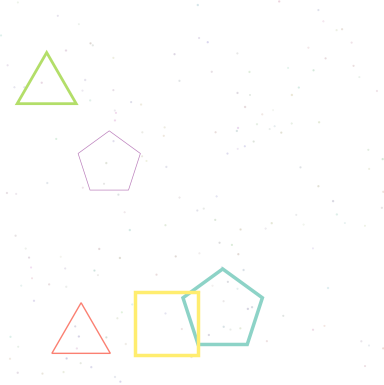[{"shape": "pentagon", "thickness": 2.5, "radius": 0.54, "center": [0.578, 0.193]}, {"shape": "triangle", "thickness": 1, "radius": 0.44, "center": [0.211, 0.126]}, {"shape": "triangle", "thickness": 2, "radius": 0.44, "center": [0.121, 0.775]}, {"shape": "pentagon", "thickness": 0.5, "radius": 0.43, "center": [0.284, 0.575]}, {"shape": "square", "thickness": 2.5, "radius": 0.41, "center": [0.432, 0.161]}]